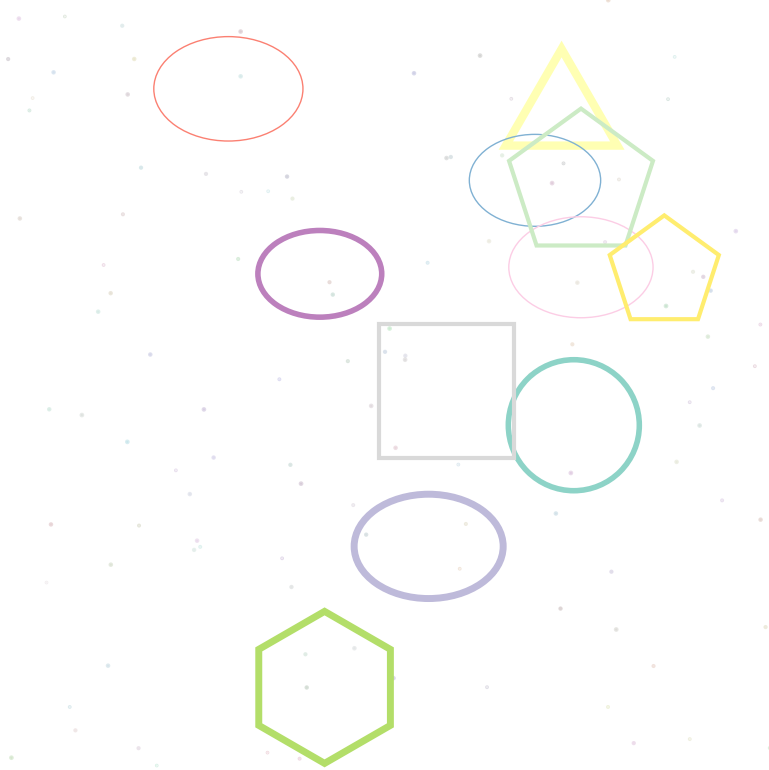[{"shape": "circle", "thickness": 2, "radius": 0.43, "center": [0.745, 0.448]}, {"shape": "triangle", "thickness": 3, "radius": 0.42, "center": [0.729, 0.853]}, {"shape": "oval", "thickness": 2.5, "radius": 0.48, "center": [0.557, 0.29]}, {"shape": "oval", "thickness": 0.5, "radius": 0.48, "center": [0.297, 0.885]}, {"shape": "oval", "thickness": 0.5, "radius": 0.43, "center": [0.695, 0.766]}, {"shape": "hexagon", "thickness": 2.5, "radius": 0.49, "center": [0.422, 0.107]}, {"shape": "oval", "thickness": 0.5, "radius": 0.47, "center": [0.754, 0.653]}, {"shape": "square", "thickness": 1.5, "radius": 0.44, "center": [0.58, 0.492]}, {"shape": "oval", "thickness": 2, "radius": 0.4, "center": [0.415, 0.644]}, {"shape": "pentagon", "thickness": 1.5, "radius": 0.49, "center": [0.755, 0.761]}, {"shape": "pentagon", "thickness": 1.5, "radius": 0.37, "center": [0.863, 0.646]}]